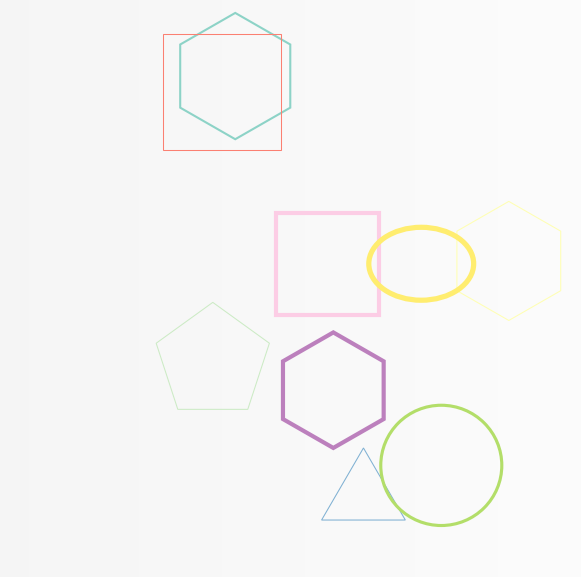[{"shape": "hexagon", "thickness": 1, "radius": 0.55, "center": [0.405, 0.867]}, {"shape": "hexagon", "thickness": 0.5, "radius": 0.52, "center": [0.875, 0.547]}, {"shape": "square", "thickness": 0.5, "radius": 0.5, "center": [0.382, 0.84]}, {"shape": "triangle", "thickness": 0.5, "radius": 0.42, "center": [0.625, 0.14]}, {"shape": "circle", "thickness": 1.5, "radius": 0.52, "center": [0.759, 0.193]}, {"shape": "square", "thickness": 2, "radius": 0.44, "center": [0.564, 0.542]}, {"shape": "hexagon", "thickness": 2, "radius": 0.5, "center": [0.573, 0.323]}, {"shape": "pentagon", "thickness": 0.5, "radius": 0.51, "center": [0.366, 0.373]}, {"shape": "oval", "thickness": 2.5, "radius": 0.45, "center": [0.725, 0.542]}]